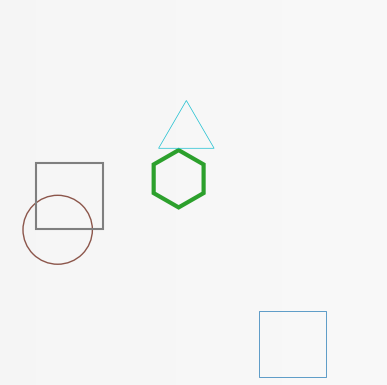[{"shape": "square", "thickness": 0.5, "radius": 0.43, "center": [0.755, 0.107]}, {"shape": "hexagon", "thickness": 3, "radius": 0.37, "center": [0.461, 0.536]}, {"shape": "circle", "thickness": 1, "radius": 0.45, "center": [0.149, 0.403]}, {"shape": "square", "thickness": 1.5, "radius": 0.43, "center": [0.179, 0.491]}, {"shape": "triangle", "thickness": 0.5, "radius": 0.41, "center": [0.481, 0.656]}]